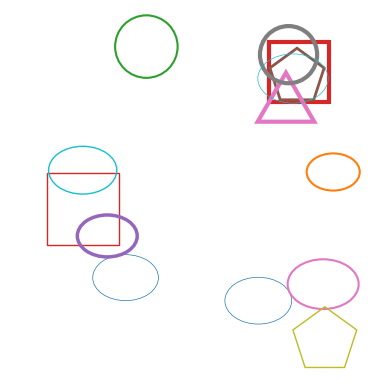[{"shape": "oval", "thickness": 0.5, "radius": 0.43, "center": [0.326, 0.279]}, {"shape": "oval", "thickness": 0.5, "radius": 0.43, "center": [0.671, 0.219]}, {"shape": "oval", "thickness": 1.5, "radius": 0.34, "center": [0.865, 0.553]}, {"shape": "circle", "thickness": 1.5, "radius": 0.41, "center": [0.38, 0.879]}, {"shape": "square", "thickness": 3, "radius": 0.39, "center": [0.776, 0.813]}, {"shape": "square", "thickness": 1, "radius": 0.47, "center": [0.215, 0.457]}, {"shape": "oval", "thickness": 2.5, "radius": 0.39, "center": [0.279, 0.387]}, {"shape": "pentagon", "thickness": 2, "radius": 0.37, "center": [0.771, 0.801]}, {"shape": "oval", "thickness": 1.5, "radius": 0.46, "center": [0.839, 0.262]}, {"shape": "triangle", "thickness": 3, "radius": 0.42, "center": [0.743, 0.726]}, {"shape": "circle", "thickness": 3, "radius": 0.37, "center": [0.749, 0.858]}, {"shape": "pentagon", "thickness": 1, "radius": 0.44, "center": [0.844, 0.116]}, {"shape": "oval", "thickness": 1, "radius": 0.44, "center": [0.215, 0.558]}, {"shape": "oval", "thickness": 0.5, "radius": 0.46, "center": [0.761, 0.796]}]